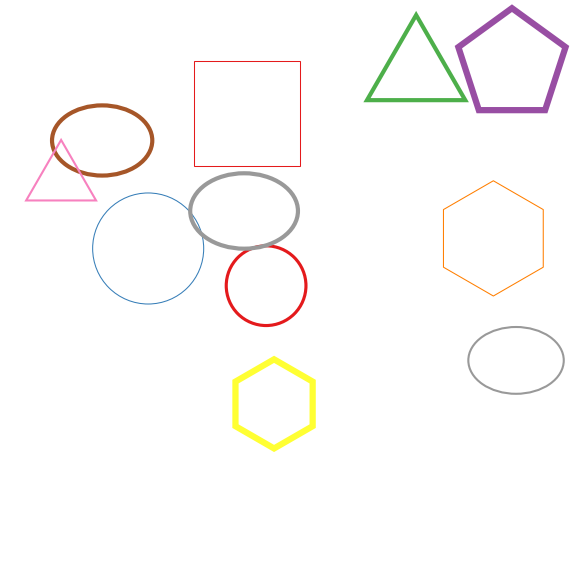[{"shape": "square", "thickness": 0.5, "radius": 0.46, "center": [0.428, 0.803]}, {"shape": "circle", "thickness": 1.5, "radius": 0.35, "center": [0.461, 0.504]}, {"shape": "circle", "thickness": 0.5, "radius": 0.48, "center": [0.257, 0.569]}, {"shape": "triangle", "thickness": 2, "radius": 0.49, "center": [0.721, 0.875]}, {"shape": "pentagon", "thickness": 3, "radius": 0.49, "center": [0.887, 0.887]}, {"shape": "hexagon", "thickness": 0.5, "radius": 0.5, "center": [0.854, 0.586]}, {"shape": "hexagon", "thickness": 3, "radius": 0.39, "center": [0.475, 0.3]}, {"shape": "oval", "thickness": 2, "radius": 0.43, "center": [0.177, 0.756]}, {"shape": "triangle", "thickness": 1, "radius": 0.35, "center": [0.106, 0.687]}, {"shape": "oval", "thickness": 2, "radius": 0.47, "center": [0.423, 0.634]}, {"shape": "oval", "thickness": 1, "radius": 0.41, "center": [0.894, 0.375]}]